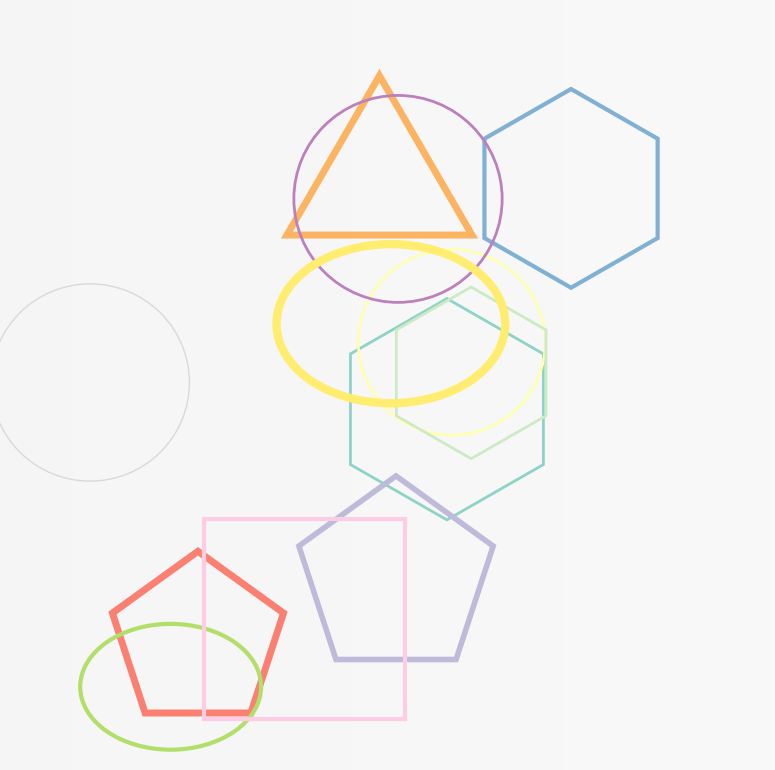[{"shape": "hexagon", "thickness": 1, "radius": 0.72, "center": [0.577, 0.469]}, {"shape": "circle", "thickness": 1, "radius": 0.6, "center": [0.583, 0.555]}, {"shape": "pentagon", "thickness": 2, "radius": 0.66, "center": [0.511, 0.25]}, {"shape": "pentagon", "thickness": 2.5, "radius": 0.58, "center": [0.255, 0.168]}, {"shape": "hexagon", "thickness": 1.5, "radius": 0.65, "center": [0.737, 0.755]}, {"shape": "triangle", "thickness": 2.5, "radius": 0.69, "center": [0.49, 0.764]}, {"shape": "oval", "thickness": 1.5, "radius": 0.58, "center": [0.22, 0.108]}, {"shape": "square", "thickness": 1.5, "radius": 0.65, "center": [0.393, 0.196]}, {"shape": "circle", "thickness": 0.5, "radius": 0.64, "center": [0.116, 0.503]}, {"shape": "circle", "thickness": 1, "radius": 0.67, "center": [0.514, 0.742]}, {"shape": "hexagon", "thickness": 1, "radius": 0.56, "center": [0.608, 0.516]}, {"shape": "oval", "thickness": 3, "radius": 0.74, "center": [0.504, 0.58]}]